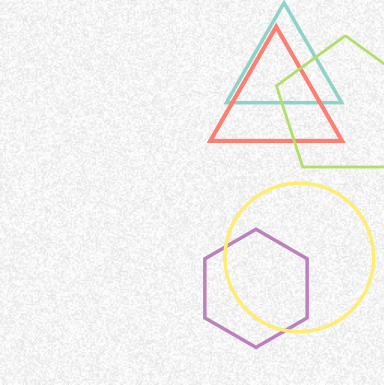[{"shape": "triangle", "thickness": 2.5, "radius": 0.86, "center": [0.738, 0.82]}, {"shape": "triangle", "thickness": 3, "radius": 0.99, "center": [0.717, 0.733]}, {"shape": "pentagon", "thickness": 2, "radius": 0.94, "center": [0.897, 0.719]}, {"shape": "hexagon", "thickness": 2.5, "radius": 0.77, "center": [0.665, 0.251]}, {"shape": "circle", "thickness": 2.5, "radius": 0.97, "center": [0.777, 0.331]}]